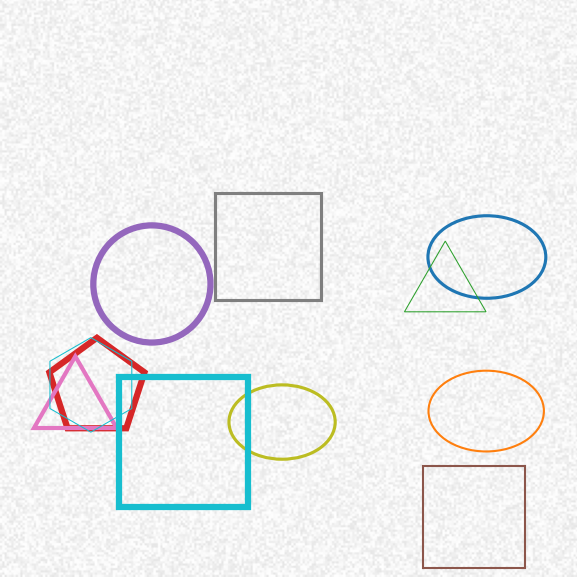[{"shape": "oval", "thickness": 1.5, "radius": 0.51, "center": [0.843, 0.554]}, {"shape": "oval", "thickness": 1, "radius": 0.5, "center": [0.842, 0.287]}, {"shape": "triangle", "thickness": 0.5, "radius": 0.41, "center": [0.771, 0.5]}, {"shape": "pentagon", "thickness": 3, "radius": 0.43, "center": [0.168, 0.328]}, {"shape": "circle", "thickness": 3, "radius": 0.51, "center": [0.263, 0.507]}, {"shape": "square", "thickness": 1, "radius": 0.44, "center": [0.82, 0.104]}, {"shape": "triangle", "thickness": 2, "radius": 0.41, "center": [0.13, 0.299]}, {"shape": "square", "thickness": 1.5, "radius": 0.46, "center": [0.464, 0.572]}, {"shape": "oval", "thickness": 1.5, "radius": 0.46, "center": [0.488, 0.268]}, {"shape": "square", "thickness": 3, "radius": 0.56, "center": [0.318, 0.233]}, {"shape": "hexagon", "thickness": 0.5, "radius": 0.41, "center": [0.157, 0.333]}]